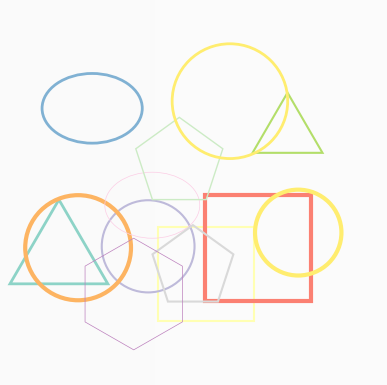[{"shape": "triangle", "thickness": 2, "radius": 0.73, "center": [0.152, 0.336]}, {"shape": "square", "thickness": 1.5, "radius": 0.62, "center": [0.532, 0.288]}, {"shape": "circle", "thickness": 1.5, "radius": 0.6, "center": [0.382, 0.36]}, {"shape": "square", "thickness": 3, "radius": 0.68, "center": [0.666, 0.356]}, {"shape": "oval", "thickness": 2, "radius": 0.65, "center": [0.238, 0.719]}, {"shape": "circle", "thickness": 3, "radius": 0.68, "center": [0.202, 0.357]}, {"shape": "triangle", "thickness": 1.5, "radius": 0.52, "center": [0.742, 0.655]}, {"shape": "oval", "thickness": 0.5, "radius": 0.61, "center": [0.393, 0.467]}, {"shape": "pentagon", "thickness": 1.5, "radius": 0.55, "center": [0.498, 0.306]}, {"shape": "hexagon", "thickness": 0.5, "radius": 0.72, "center": [0.345, 0.236]}, {"shape": "pentagon", "thickness": 1, "radius": 0.59, "center": [0.463, 0.577]}, {"shape": "circle", "thickness": 2, "radius": 0.75, "center": [0.593, 0.737]}, {"shape": "circle", "thickness": 3, "radius": 0.56, "center": [0.77, 0.396]}]